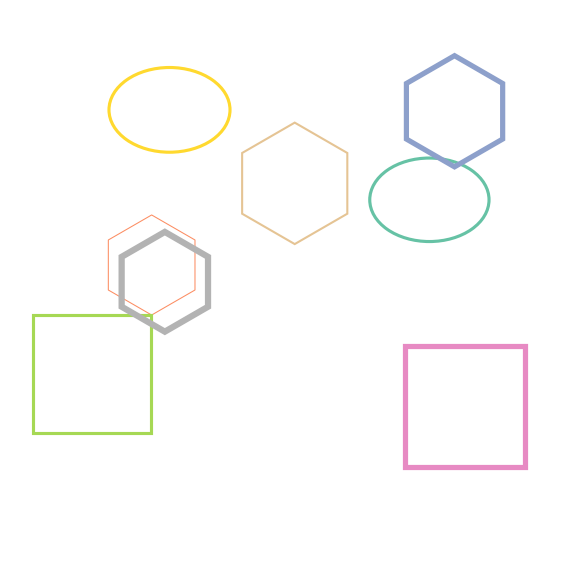[{"shape": "oval", "thickness": 1.5, "radius": 0.52, "center": [0.744, 0.653]}, {"shape": "hexagon", "thickness": 0.5, "radius": 0.43, "center": [0.263, 0.54]}, {"shape": "hexagon", "thickness": 2.5, "radius": 0.48, "center": [0.787, 0.806]}, {"shape": "square", "thickness": 2.5, "radius": 0.52, "center": [0.805, 0.295]}, {"shape": "square", "thickness": 1.5, "radius": 0.51, "center": [0.159, 0.352]}, {"shape": "oval", "thickness": 1.5, "radius": 0.52, "center": [0.294, 0.809]}, {"shape": "hexagon", "thickness": 1, "radius": 0.53, "center": [0.51, 0.682]}, {"shape": "hexagon", "thickness": 3, "radius": 0.43, "center": [0.285, 0.511]}]